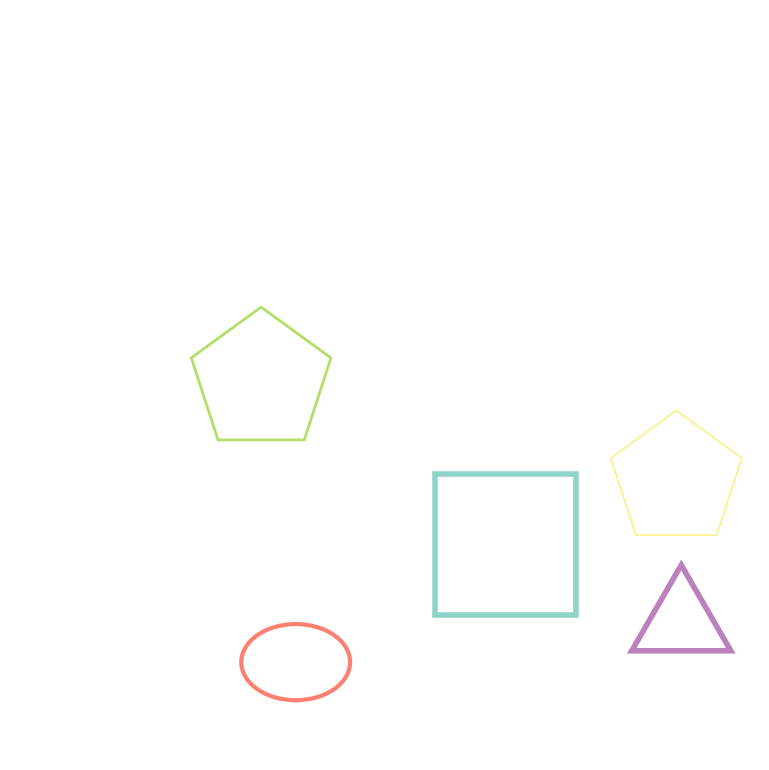[{"shape": "square", "thickness": 2, "radius": 0.46, "center": [0.657, 0.293]}, {"shape": "oval", "thickness": 1.5, "radius": 0.35, "center": [0.384, 0.14]}, {"shape": "pentagon", "thickness": 1, "radius": 0.48, "center": [0.339, 0.506]}, {"shape": "triangle", "thickness": 2, "radius": 0.37, "center": [0.885, 0.192]}, {"shape": "pentagon", "thickness": 0.5, "radius": 0.45, "center": [0.878, 0.377]}]